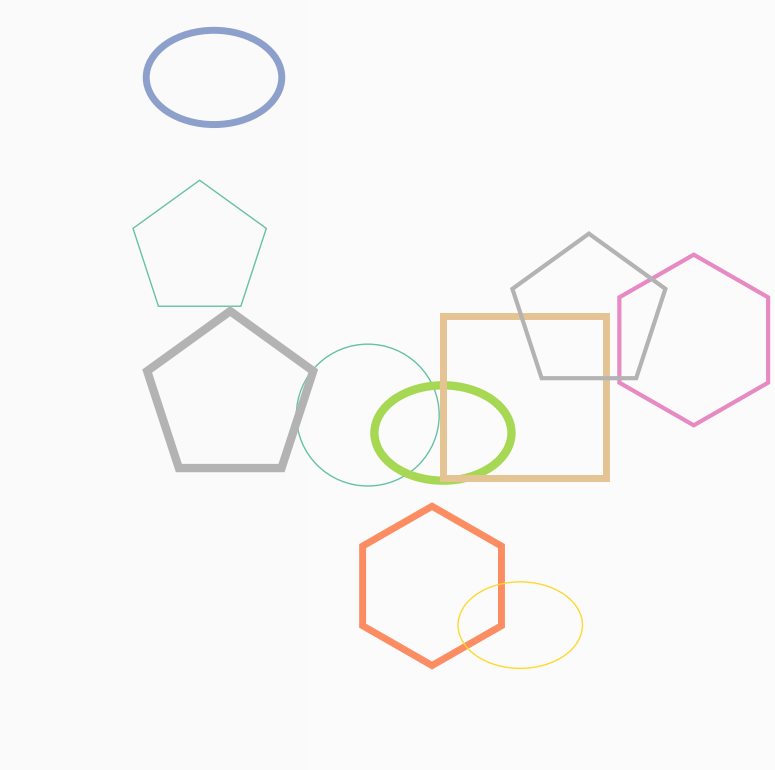[{"shape": "circle", "thickness": 0.5, "radius": 0.46, "center": [0.475, 0.461]}, {"shape": "pentagon", "thickness": 0.5, "radius": 0.45, "center": [0.258, 0.675]}, {"shape": "hexagon", "thickness": 2.5, "radius": 0.52, "center": [0.557, 0.239]}, {"shape": "oval", "thickness": 2.5, "radius": 0.44, "center": [0.276, 0.899]}, {"shape": "hexagon", "thickness": 1.5, "radius": 0.55, "center": [0.895, 0.558]}, {"shape": "oval", "thickness": 3, "radius": 0.44, "center": [0.572, 0.438]}, {"shape": "oval", "thickness": 0.5, "radius": 0.4, "center": [0.671, 0.188]}, {"shape": "square", "thickness": 2.5, "radius": 0.53, "center": [0.676, 0.484]}, {"shape": "pentagon", "thickness": 3, "radius": 0.56, "center": [0.297, 0.483]}, {"shape": "pentagon", "thickness": 1.5, "radius": 0.52, "center": [0.76, 0.593]}]